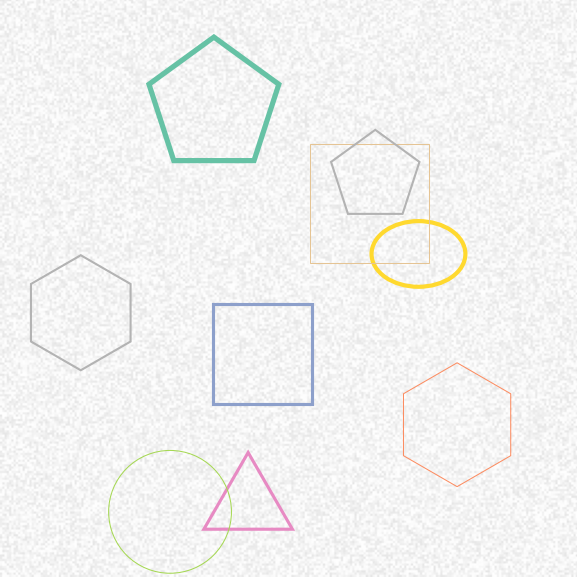[{"shape": "pentagon", "thickness": 2.5, "radius": 0.59, "center": [0.37, 0.817]}, {"shape": "hexagon", "thickness": 0.5, "radius": 0.54, "center": [0.792, 0.264]}, {"shape": "square", "thickness": 1.5, "radius": 0.43, "center": [0.454, 0.386]}, {"shape": "triangle", "thickness": 1.5, "radius": 0.44, "center": [0.43, 0.127]}, {"shape": "circle", "thickness": 0.5, "radius": 0.53, "center": [0.294, 0.113]}, {"shape": "oval", "thickness": 2, "radius": 0.41, "center": [0.725, 0.559]}, {"shape": "square", "thickness": 0.5, "radius": 0.52, "center": [0.64, 0.647]}, {"shape": "pentagon", "thickness": 1, "radius": 0.4, "center": [0.65, 0.694]}, {"shape": "hexagon", "thickness": 1, "radius": 0.5, "center": [0.14, 0.458]}]